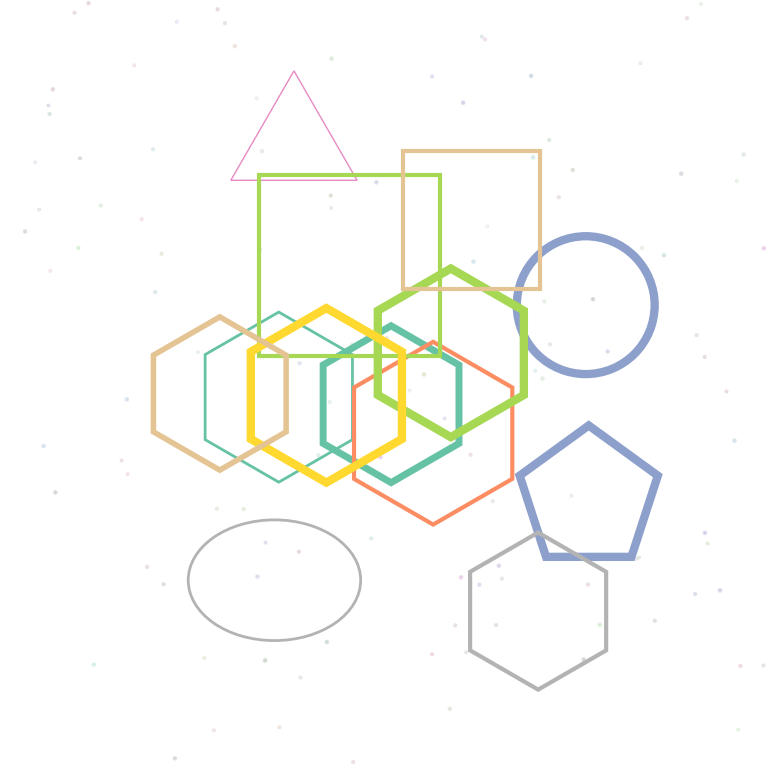[{"shape": "hexagon", "thickness": 1, "radius": 0.55, "center": [0.362, 0.484]}, {"shape": "hexagon", "thickness": 2.5, "radius": 0.51, "center": [0.508, 0.475]}, {"shape": "hexagon", "thickness": 1.5, "radius": 0.59, "center": [0.563, 0.437]}, {"shape": "circle", "thickness": 3, "radius": 0.45, "center": [0.761, 0.604]}, {"shape": "pentagon", "thickness": 3, "radius": 0.47, "center": [0.765, 0.353]}, {"shape": "triangle", "thickness": 0.5, "radius": 0.47, "center": [0.382, 0.813]}, {"shape": "square", "thickness": 1.5, "radius": 0.59, "center": [0.454, 0.656]}, {"shape": "hexagon", "thickness": 3, "radius": 0.55, "center": [0.585, 0.542]}, {"shape": "hexagon", "thickness": 3, "radius": 0.57, "center": [0.424, 0.487]}, {"shape": "square", "thickness": 1.5, "radius": 0.45, "center": [0.612, 0.714]}, {"shape": "hexagon", "thickness": 2, "radius": 0.5, "center": [0.285, 0.489]}, {"shape": "oval", "thickness": 1, "radius": 0.56, "center": [0.356, 0.246]}, {"shape": "hexagon", "thickness": 1.5, "radius": 0.51, "center": [0.699, 0.206]}]